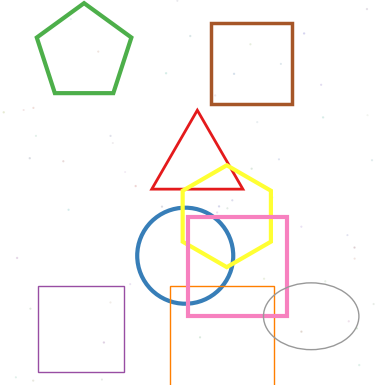[{"shape": "triangle", "thickness": 2, "radius": 0.68, "center": [0.513, 0.577]}, {"shape": "circle", "thickness": 3, "radius": 0.62, "center": [0.481, 0.336]}, {"shape": "pentagon", "thickness": 3, "radius": 0.65, "center": [0.218, 0.863]}, {"shape": "square", "thickness": 1, "radius": 0.56, "center": [0.21, 0.146]}, {"shape": "square", "thickness": 1, "radius": 0.68, "center": [0.577, 0.122]}, {"shape": "hexagon", "thickness": 3, "radius": 0.66, "center": [0.589, 0.438]}, {"shape": "square", "thickness": 2.5, "radius": 0.53, "center": [0.653, 0.836]}, {"shape": "square", "thickness": 3, "radius": 0.64, "center": [0.616, 0.308]}, {"shape": "oval", "thickness": 1, "radius": 0.62, "center": [0.808, 0.179]}]